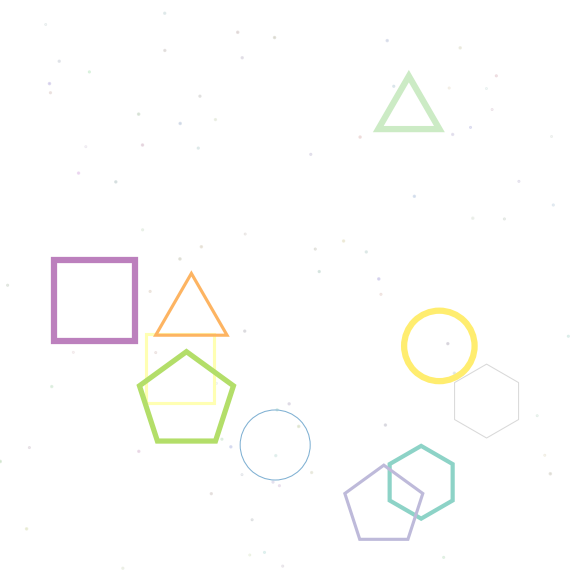[{"shape": "hexagon", "thickness": 2, "radius": 0.31, "center": [0.729, 0.164]}, {"shape": "square", "thickness": 1.5, "radius": 0.29, "center": [0.311, 0.361]}, {"shape": "pentagon", "thickness": 1.5, "radius": 0.35, "center": [0.665, 0.123]}, {"shape": "circle", "thickness": 0.5, "radius": 0.3, "center": [0.477, 0.229]}, {"shape": "triangle", "thickness": 1.5, "radius": 0.36, "center": [0.331, 0.454]}, {"shape": "pentagon", "thickness": 2.5, "radius": 0.43, "center": [0.323, 0.305]}, {"shape": "hexagon", "thickness": 0.5, "radius": 0.32, "center": [0.843, 0.305]}, {"shape": "square", "thickness": 3, "radius": 0.35, "center": [0.164, 0.479]}, {"shape": "triangle", "thickness": 3, "radius": 0.31, "center": [0.708, 0.806]}, {"shape": "circle", "thickness": 3, "radius": 0.31, "center": [0.761, 0.4]}]